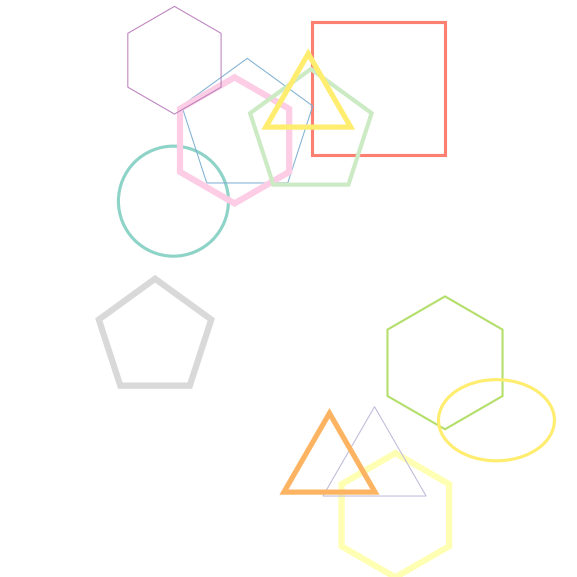[{"shape": "circle", "thickness": 1.5, "radius": 0.48, "center": [0.3, 0.651]}, {"shape": "hexagon", "thickness": 3, "radius": 0.54, "center": [0.685, 0.107]}, {"shape": "triangle", "thickness": 0.5, "radius": 0.52, "center": [0.649, 0.192]}, {"shape": "square", "thickness": 1.5, "radius": 0.58, "center": [0.656, 0.845]}, {"shape": "pentagon", "thickness": 0.5, "radius": 0.6, "center": [0.428, 0.779]}, {"shape": "triangle", "thickness": 2.5, "radius": 0.46, "center": [0.571, 0.193]}, {"shape": "hexagon", "thickness": 1, "radius": 0.58, "center": [0.771, 0.371]}, {"shape": "hexagon", "thickness": 3, "radius": 0.55, "center": [0.406, 0.756]}, {"shape": "pentagon", "thickness": 3, "radius": 0.51, "center": [0.268, 0.414]}, {"shape": "hexagon", "thickness": 0.5, "radius": 0.47, "center": [0.302, 0.895]}, {"shape": "pentagon", "thickness": 2, "radius": 0.55, "center": [0.538, 0.769]}, {"shape": "oval", "thickness": 1.5, "radius": 0.5, "center": [0.86, 0.271]}, {"shape": "triangle", "thickness": 2.5, "radius": 0.42, "center": [0.534, 0.821]}]